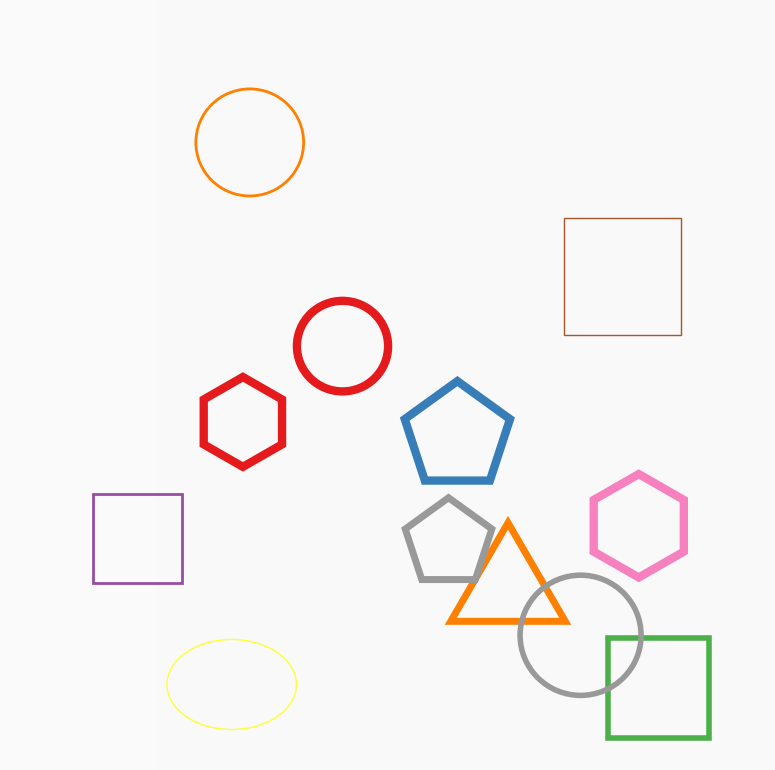[{"shape": "hexagon", "thickness": 3, "radius": 0.29, "center": [0.313, 0.452]}, {"shape": "circle", "thickness": 3, "radius": 0.29, "center": [0.442, 0.55]}, {"shape": "pentagon", "thickness": 3, "radius": 0.36, "center": [0.59, 0.434]}, {"shape": "square", "thickness": 2, "radius": 0.33, "center": [0.849, 0.106]}, {"shape": "square", "thickness": 1, "radius": 0.29, "center": [0.178, 0.301]}, {"shape": "circle", "thickness": 1, "radius": 0.35, "center": [0.322, 0.815]}, {"shape": "triangle", "thickness": 2.5, "radius": 0.43, "center": [0.656, 0.236]}, {"shape": "oval", "thickness": 0.5, "radius": 0.42, "center": [0.299, 0.111]}, {"shape": "square", "thickness": 0.5, "radius": 0.38, "center": [0.803, 0.641]}, {"shape": "hexagon", "thickness": 3, "radius": 0.34, "center": [0.824, 0.317]}, {"shape": "pentagon", "thickness": 2.5, "radius": 0.29, "center": [0.579, 0.295]}, {"shape": "circle", "thickness": 2, "radius": 0.39, "center": [0.749, 0.175]}]